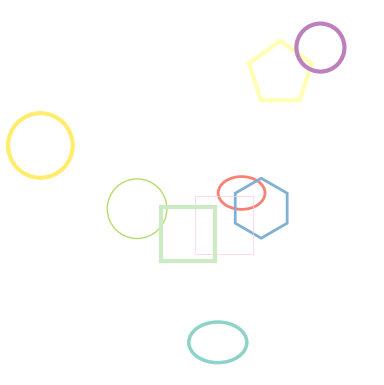[{"shape": "oval", "thickness": 2.5, "radius": 0.38, "center": [0.566, 0.111]}, {"shape": "pentagon", "thickness": 3, "radius": 0.43, "center": [0.728, 0.809]}, {"shape": "oval", "thickness": 2, "radius": 0.3, "center": [0.628, 0.499]}, {"shape": "hexagon", "thickness": 2, "radius": 0.39, "center": [0.678, 0.459]}, {"shape": "circle", "thickness": 1, "radius": 0.39, "center": [0.356, 0.458]}, {"shape": "square", "thickness": 0.5, "radius": 0.38, "center": [0.581, 0.415]}, {"shape": "circle", "thickness": 3, "radius": 0.31, "center": [0.832, 0.876]}, {"shape": "square", "thickness": 3, "radius": 0.35, "center": [0.488, 0.392]}, {"shape": "circle", "thickness": 3, "radius": 0.42, "center": [0.105, 0.622]}]